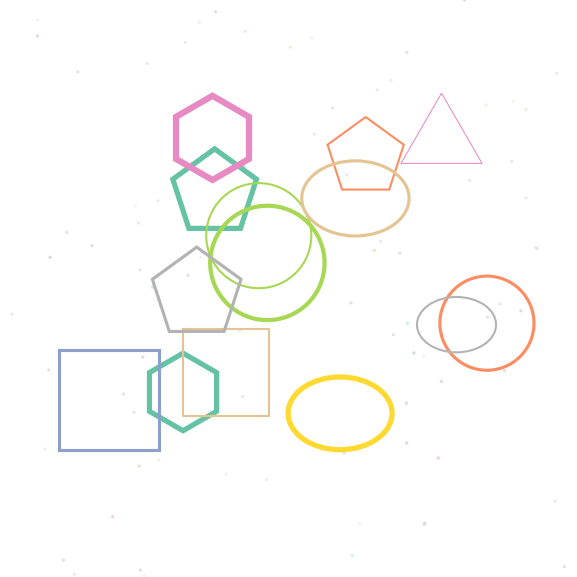[{"shape": "pentagon", "thickness": 2.5, "radius": 0.38, "center": [0.372, 0.665]}, {"shape": "hexagon", "thickness": 2.5, "radius": 0.34, "center": [0.317, 0.32]}, {"shape": "pentagon", "thickness": 1, "radius": 0.35, "center": [0.633, 0.727]}, {"shape": "circle", "thickness": 1.5, "radius": 0.41, "center": [0.843, 0.44]}, {"shape": "square", "thickness": 1.5, "radius": 0.43, "center": [0.189, 0.306]}, {"shape": "triangle", "thickness": 0.5, "radius": 0.41, "center": [0.765, 0.757]}, {"shape": "hexagon", "thickness": 3, "radius": 0.36, "center": [0.368, 0.76]}, {"shape": "circle", "thickness": 1, "radius": 0.45, "center": [0.448, 0.591]}, {"shape": "circle", "thickness": 2, "radius": 0.5, "center": [0.463, 0.544]}, {"shape": "oval", "thickness": 2.5, "radius": 0.45, "center": [0.589, 0.283]}, {"shape": "square", "thickness": 1, "radius": 0.37, "center": [0.392, 0.354]}, {"shape": "oval", "thickness": 1.5, "radius": 0.46, "center": [0.615, 0.656]}, {"shape": "pentagon", "thickness": 1.5, "radius": 0.4, "center": [0.341, 0.491]}, {"shape": "oval", "thickness": 1, "radius": 0.34, "center": [0.791, 0.437]}]